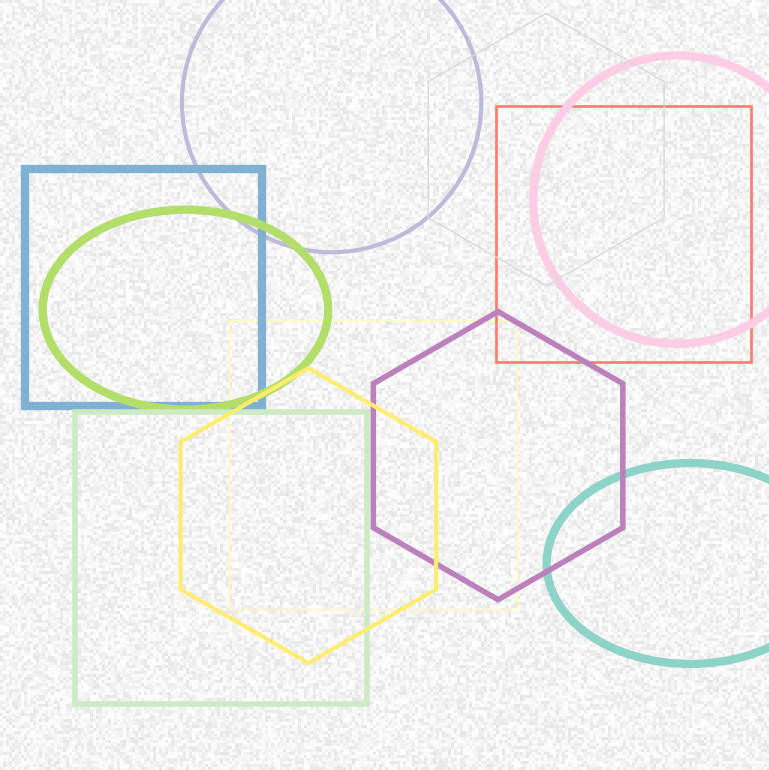[{"shape": "oval", "thickness": 3, "radius": 0.93, "center": [0.896, 0.268]}, {"shape": "square", "thickness": 0.5, "radius": 0.94, "center": [0.484, 0.397]}, {"shape": "circle", "thickness": 1.5, "radius": 0.97, "center": [0.431, 0.867]}, {"shape": "square", "thickness": 1, "radius": 0.83, "center": [0.81, 0.696]}, {"shape": "square", "thickness": 3, "radius": 0.77, "center": [0.187, 0.626]}, {"shape": "oval", "thickness": 3, "radius": 0.93, "center": [0.241, 0.598]}, {"shape": "circle", "thickness": 3, "radius": 0.94, "center": [0.88, 0.741]}, {"shape": "hexagon", "thickness": 0.5, "radius": 0.88, "center": [0.709, 0.806]}, {"shape": "hexagon", "thickness": 2, "radius": 0.94, "center": [0.647, 0.408]}, {"shape": "square", "thickness": 2, "radius": 0.95, "center": [0.287, 0.275]}, {"shape": "hexagon", "thickness": 1.5, "radius": 0.96, "center": [0.401, 0.33]}]